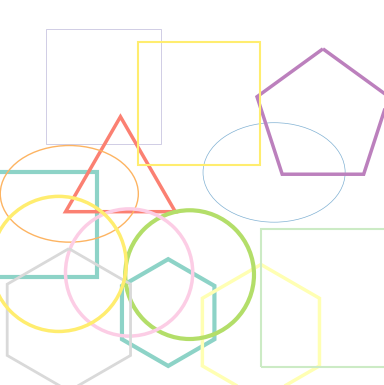[{"shape": "square", "thickness": 3, "radius": 0.68, "center": [0.117, 0.416]}, {"shape": "hexagon", "thickness": 3, "radius": 0.69, "center": [0.437, 0.188]}, {"shape": "hexagon", "thickness": 2.5, "radius": 0.88, "center": [0.678, 0.137]}, {"shape": "square", "thickness": 0.5, "radius": 0.75, "center": [0.269, 0.774]}, {"shape": "triangle", "thickness": 2.5, "radius": 0.82, "center": [0.313, 0.532]}, {"shape": "oval", "thickness": 0.5, "radius": 0.92, "center": [0.712, 0.552]}, {"shape": "oval", "thickness": 1, "radius": 0.9, "center": [0.18, 0.497]}, {"shape": "circle", "thickness": 3, "radius": 0.84, "center": [0.493, 0.287]}, {"shape": "circle", "thickness": 2.5, "radius": 0.83, "center": [0.335, 0.292]}, {"shape": "hexagon", "thickness": 2, "radius": 0.92, "center": [0.179, 0.169]}, {"shape": "pentagon", "thickness": 2.5, "radius": 0.9, "center": [0.839, 0.693]}, {"shape": "square", "thickness": 1.5, "radius": 0.9, "center": [0.858, 0.226]}, {"shape": "circle", "thickness": 2.5, "radius": 0.88, "center": [0.152, 0.315]}, {"shape": "square", "thickness": 1.5, "radius": 0.8, "center": [0.517, 0.732]}]